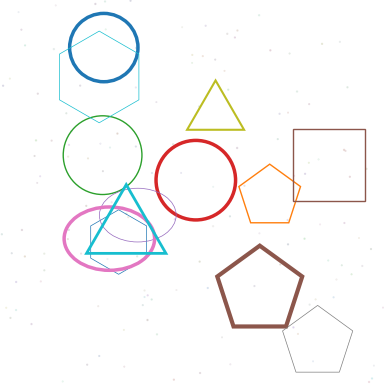[{"shape": "circle", "thickness": 2.5, "radius": 0.44, "center": [0.27, 0.876]}, {"shape": "hexagon", "thickness": 0.5, "radius": 0.42, "center": [0.308, 0.371]}, {"shape": "pentagon", "thickness": 1, "radius": 0.42, "center": [0.701, 0.489]}, {"shape": "circle", "thickness": 1, "radius": 0.51, "center": [0.266, 0.597]}, {"shape": "circle", "thickness": 2.5, "radius": 0.52, "center": [0.509, 0.532]}, {"shape": "oval", "thickness": 0.5, "radius": 0.5, "center": [0.358, 0.441]}, {"shape": "pentagon", "thickness": 3, "radius": 0.58, "center": [0.675, 0.246]}, {"shape": "square", "thickness": 1, "radius": 0.47, "center": [0.854, 0.572]}, {"shape": "oval", "thickness": 2.5, "radius": 0.59, "center": [0.284, 0.38]}, {"shape": "pentagon", "thickness": 0.5, "radius": 0.48, "center": [0.825, 0.111]}, {"shape": "triangle", "thickness": 1.5, "radius": 0.43, "center": [0.56, 0.706]}, {"shape": "triangle", "thickness": 2, "radius": 0.6, "center": [0.328, 0.401]}, {"shape": "hexagon", "thickness": 0.5, "radius": 0.6, "center": [0.258, 0.8]}]